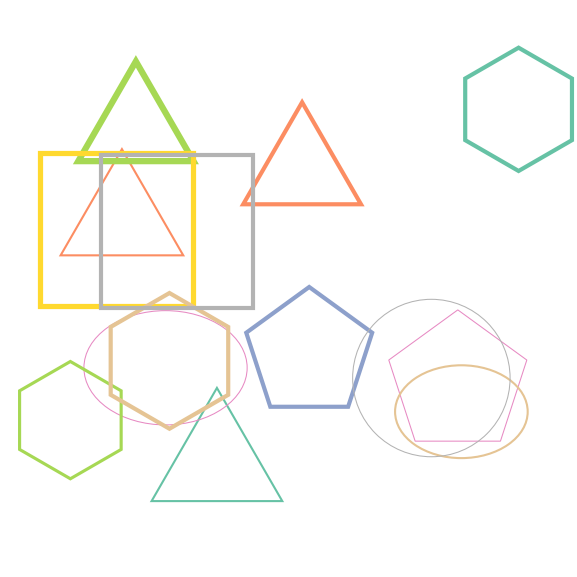[{"shape": "triangle", "thickness": 1, "radius": 0.65, "center": [0.376, 0.197]}, {"shape": "hexagon", "thickness": 2, "radius": 0.53, "center": [0.898, 0.81]}, {"shape": "triangle", "thickness": 1, "radius": 0.61, "center": [0.211, 0.618]}, {"shape": "triangle", "thickness": 2, "radius": 0.59, "center": [0.523, 0.704]}, {"shape": "pentagon", "thickness": 2, "radius": 0.57, "center": [0.535, 0.388]}, {"shape": "pentagon", "thickness": 0.5, "radius": 0.63, "center": [0.793, 0.337]}, {"shape": "oval", "thickness": 0.5, "radius": 0.71, "center": [0.287, 0.362]}, {"shape": "hexagon", "thickness": 1.5, "radius": 0.51, "center": [0.122, 0.272]}, {"shape": "triangle", "thickness": 3, "radius": 0.58, "center": [0.235, 0.778]}, {"shape": "square", "thickness": 2.5, "radius": 0.66, "center": [0.202, 0.601]}, {"shape": "hexagon", "thickness": 2, "radius": 0.59, "center": [0.293, 0.374]}, {"shape": "oval", "thickness": 1, "radius": 0.57, "center": [0.799, 0.286]}, {"shape": "square", "thickness": 2, "radius": 0.66, "center": [0.307, 0.598]}, {"shape": "circle", "thickness": 0.5, "radius": 0.68, "center": [0.747, 0.345]}]